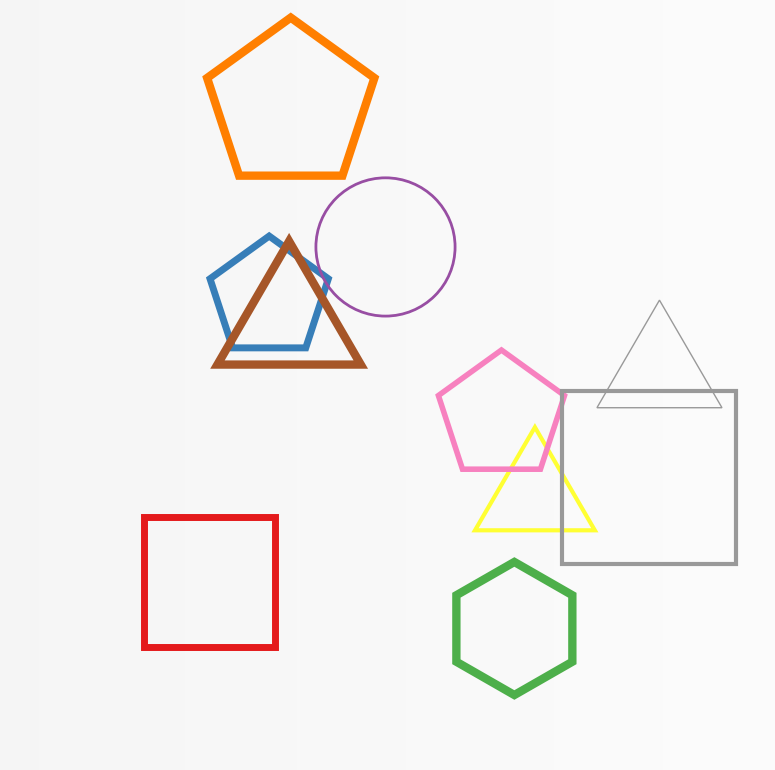[{"shape": "square", "thickness": 2.5, "radius": 0.42, "center": [0.27, 0.244]}, {"shape": "pentagon", "thickness": 2.5, "radius": 0.4, "center": [0.347, 0.613]}, {"shape": "hexagon", "thickness": 3, "radius": 0.43, "center": [0.664, 0.184]}, {"shape": "circle", "thickness": 1, "radius": 0.45, "center": [0.497, 0.679]}, {"shape": "pentagon", "thickness": 3, "radius": 0.57, "center": [0.375, 0.864]}, {"shape": "triangle", "thickness": 1.5, "radius": 0.45, "center": [0.69, 0.356]}, {"shape": "triangle", "thickness": 3, "radius": 0.53, "center": [0.373, 0.58]}, {"shape": "pentagon", "thickness": 2, "radius": 0.43, "center": [0.647, 0.46]}, {"shape": "square", "thickness": 1.5, "radius": 0.56, "center": [0.837, 0.38]}, {"shape": "triangle", "thickness": 0.5, "radius": 0.47, "center": [0.851, 0.517]}]